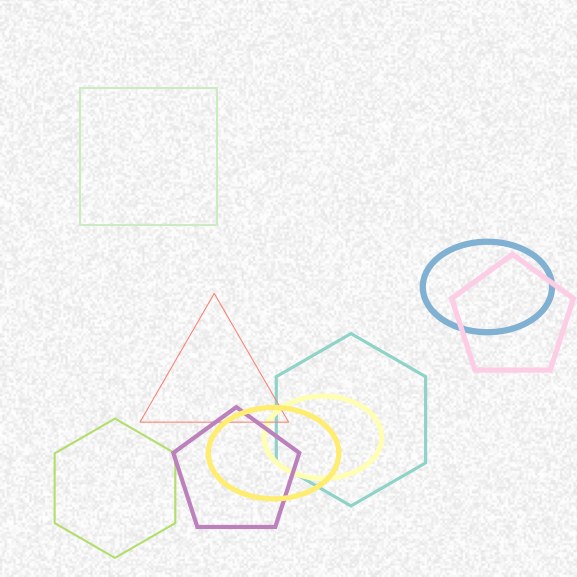[{"shape": "hexagon", "thickness": 1.5, "radius": 0.75, "center": [0.608, 0.272]}, {"shape": "oval", "thickness": 2.5, "radius": 0.51, "center": [0.559, 0.242]}, {"shape": "triangle", "thickness": 0.5, "radius": 0.74, "center": [0.371, 0.342]}, {"shape": "oval", "thickness": 3, "radius": 0.56, "center": [0.844, 0.502]}, {"shape": "hexagon", "thickness": 1, "radius": 0.6, "center": [0.199, 0.154]}, {"shape": "pentagon", "thickness": 2.5, "radius": 0.55, "center": [0.888, 0.448]}, {"shape": "pentagon", "thickness": 2, "radius": 0.57, "center": [0.409, 0.179]}, {"shape": "square", "thickness": 1, "radius": 0.59, "center": [0.258, 0.728]}, {"shape": "oval", "thickness": 2.5, "radius": 0.56, "center": [0.474, 0.214]}]